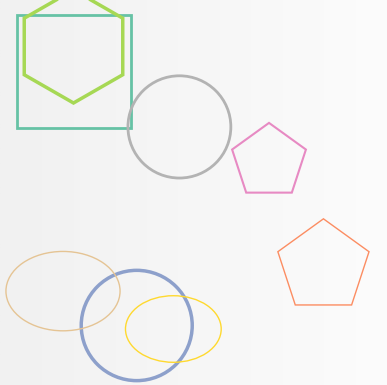[{"shape": "square", "thickness": 2, "radius": 0.73, "center": [0.191, 0.814]}, {"shape": "pentagon", "thickness": 1, "radius": 0.62, "center": [0.835, 0.308]}, {"shape": "circle", "thickness": 2.5, "radius": 0.72, "center": [0.353, 0.155]}, {"shape": "pentagon", "thickness": 1.5, "radius": 0.5, "center": [0.694, 0.581]}, {"shape": "hexagon", "thickness": 2.5, "radius": 0.73, "center": [0.19, 0.879]}, {"shape": "oval", "thickness": 1, "radius": 0.62, "center": [0.447, 0.145]}, {"shape": "oval", "thickness": 1, "radius": 0.74, "center": [0.163, 0.244]}, {"shape": "circle", "thickness": 2, "radius": 0.66, "center": [0.463, 0.67]}]